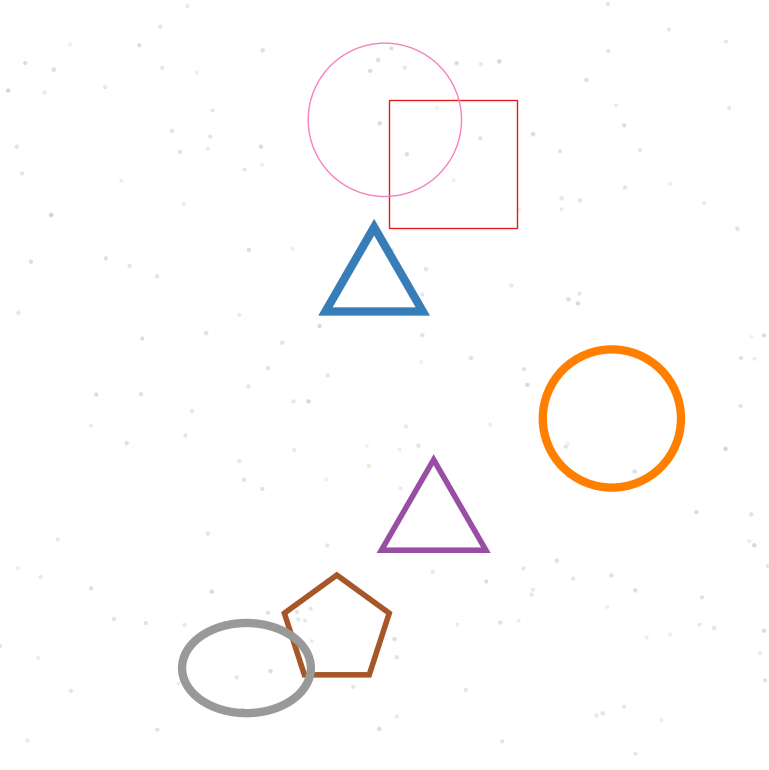[{"shape": "square", "thickness": 0.5, "radius": 0.42, "center": [0.588, 0.787]}, {"shape": "triangle", "thickness": 3, "radius": 0.37, "center": [0.486, 0.632]}, {"shape": "triangle", "thickness": 2, "radius": 0.39, "center": [0.563, 0.325]}, {"shape": "circle", "thickness": 3, "radius": 0.45, "center": [0.795, 0.456]}, {"shape": "pentagon", "thickness": 2, "radius": 0.36, "center": [0.437, 0.182]}, {"shape": "circle", "thickness": 0.5, "radius": 0.5, "center": [0.5, 0.844]}, {"shape": "oval", "thickness": 3, "radius": 0.42, "center": [0.32, 0.132]}]